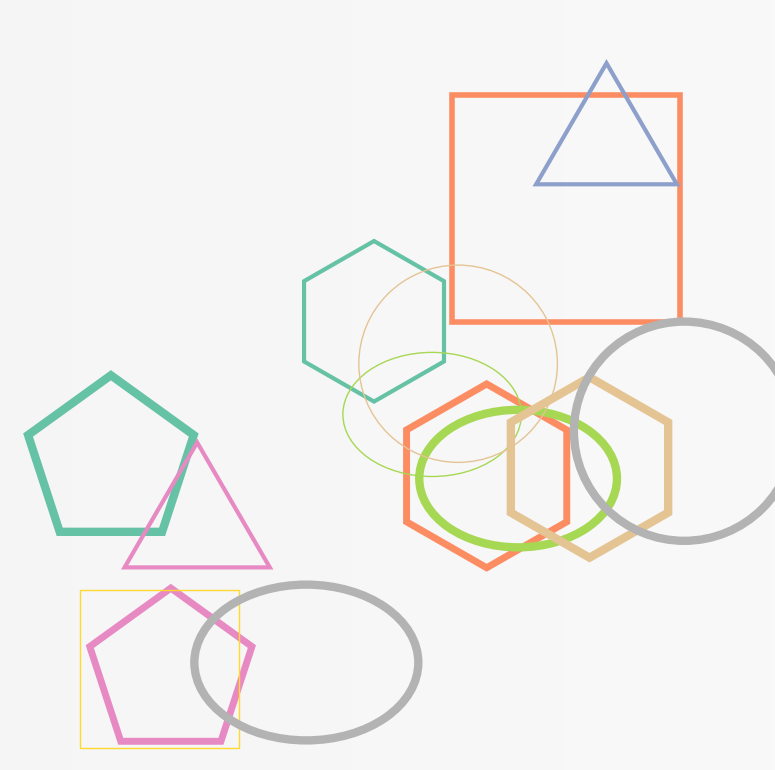[{"shape": "pentagon", "thickness": 3, "radius": 0.56, "center": [0.143, 0.4]}, {"shape": "hexagon", "thickness": 1.5, "radius": 0.52, "center": [0.483, 0.583]}, {"shape": "square", "thickness": 2, "radius": 0.74, "center": [0.731, 0.729]}, {"shape": "hexagon", "thickness": 2.5, "radius": 0.6, "center": [0.628, 0.382]}, {"shape": "triangle", "thickness": 1.5, "radius": 0.52, "center": [0.783, 0.813]}, {"shape": "pentagon", "thickness": 2.5, "radius": 0.55, "center": [0.22, 0.126]}, {"shape": "triangle", "thickness": 1.5, "radius": 0.54, "center": [0.254, 0.317]}, {"shape": "oval", "thickness": 3, "radius": 0.64, "center": [0.669, 0.378]}, {"shape": "oval", "thickness": 0.5, "radius": 0.58, "center": [0.558, 0.462]}, {"shape": "square", "thickness": 0.5, "radius": 0.51, "center": [0.206, 0.131]}, {"shape": "circle", "thickness": 0.5, "radius": 0.64, "center": [0.591, 0.528]}, {"shape": "hexagon", "thickness": 3, "radius": 0.59, "center": [0.761, 0.393]}, {"shape": "circle", "thickness": 3, "radius": 0.71, "center": [0.883, 0.44]}, {"shape": "oval", "thickness": 3, "radius": 0.72, "center": [0.395, 0.14]}]